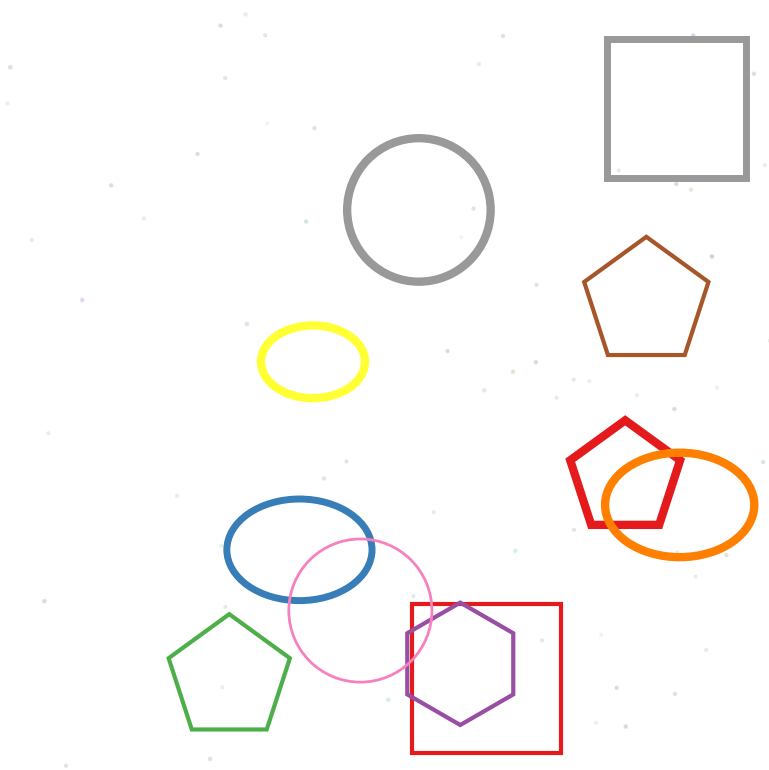[{"shape": "pentagon", "thickness": 3, "radius": 0.38, "center": [0.812, 0.379]}, {"shape": "square", "thickness": 1.5, "radius": 0.48, "center": [0.632, 0.119]}, {"shape": "oval", "thickness": 2.5, "radius": 0.47, "center": [0.389, 0.286]}, {"shape": "pentagon", "thickness": 1.5, "radius": 0.41, "center": [0.298, 0.12]}, {"shape": "hexagon", "thickness": 1.5, "radius": 0.4, "center": [0.598, 0.138]}, {"shape": "oval", "thickness": 3, "radius": 0.48, "center": [0.883, 0.344]}, {"shape": "oval", "thickness": 3, "radius": 0.34, "center": [0.407, 0.53]}, {"shape": "pentagon", "thickness": 1.5, "radius": 0.42, "center": [0.839, 0.608]}, {"shape": "circle", "thickness": 1, "radius": 0.46, "center": [0.468, 0.207]}, {"shape": "circle", "thickness": 3, "radius": 0.47, "center": [0.544, 0.727]}, {"shape": "square", "thickness": 2.5, "radius": 0.45, "center": [0.879, 0.859]}]